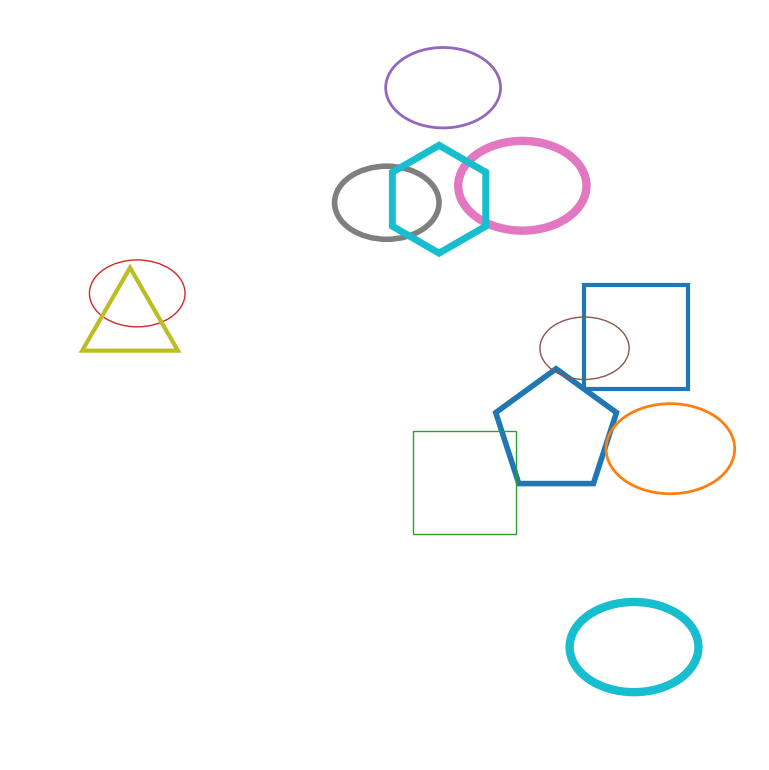[{"shape": "square", "thickness": 1.5, "radius": 0.34, "center": [0.826, 0.562]}, {"shape": "pentagon", "thickness": 2, "radius": 0.41, "center": [0.722, 0.439]}, {"shape": "oval", "thickness": 1, "radius": 0.42, "center": [0.871, 0.417]}, {"shape": "square", "thickness": 0.5, "radius": 0.33, "center": [0.603, 0.374]}, {"shape": "oval", "thickness": 0.5, "radius": 0.31, "center": [0.178, 0.619]}, {"shape": "oval", "thickness": 1, "radius": 0.37, "center": [0.575, 0.886]}, {"shape": "oval", "thickness": 0.5, "radius": 0.29, "center": [0.759, 0.548]}, {"shape": "oval", "thickness": 3, "radius": 0.42, "center": [0.678, 0.759]}, {"shape": "oval", "thickness": 2, "radius": 0.34, "center": [0.502, 0.737]}, {"shape": "triangle", "thickness": 1.5, "radius": 0.36, "center": [0.169, 0.581]}, {"shape": "oval", "thickness": 3, "radius": 0.42, "center": [0.823, 0.16]}, {"shape": "hexagon", "thickness": 2.5, "radius": 0.35, "center": [0.57, 0.741]}]